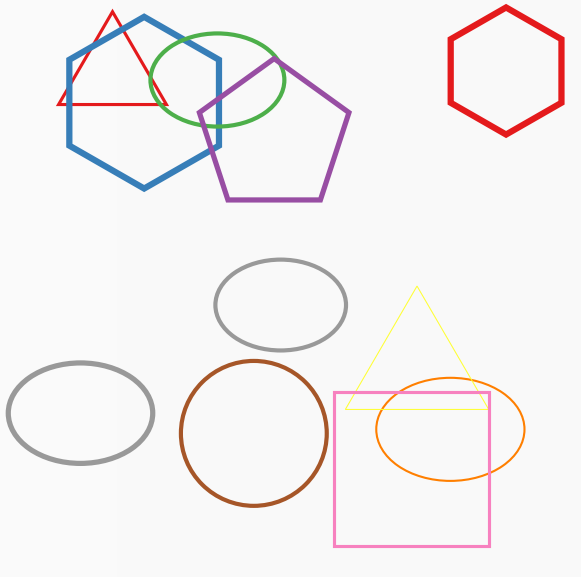[{"shape": "hexagon", "thickness": 3, "radius": 0.55, "center": [0.871, 0.876]}, {"shape": "triangle", "thickness": 1.5, "radius": 0.54, "center": [0.194, 0.872]}, {"shape": "hexagon", "thickness": 3, "radius": 0.74, "center": [0.248, 0.821]}, {"shape": "oval", "thickness": 2, "radius": 0.58, "center": [0.374, 0.861]}, {"shape": "pentagon", "thickness": 2.5, "radius": 0.68, "center": [0.472, 0.762]}, {"shape": "oval", "thickness": 1, "radius": 0.64, "center": [0.775, 0.256]}, {"shape": "triangle", "thickness": 0.5, "radius": 0.71, "center": [0.717, 0.361]}, {"shape": "circle", "thickness": 2, "radius": 0.63, "center": [0.437, 0.249]}, {"shape": "square", "thickness": 1.5, "radius": 0.67, "center": [0.708, 0.188]}, {"shape": "oval", "thickness": 2.5, "radius": 0.62, "center": [0.139, 0.284]}, {"shape": "oval", "thickness": 2, "radius": 0.56, "center": [0.483, 0.471]}]